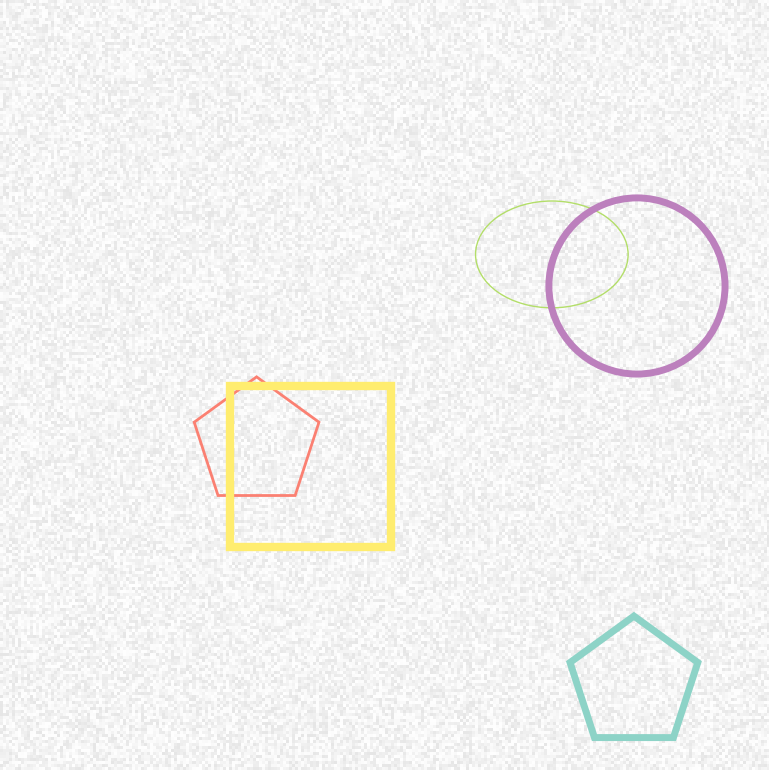[{"shape": "pentagon", "thickness": 2.5, "radius": 0.44, "center": [0.823, 0.113]}, {"shape": "pentagon", "thickness": 1, "radius": 0.43, "center": [0.333, 0.425]}, {"shape": "oval", "thickness": 0.5, "radius": 0.5, "center": [0.717, 0.67]}, {"shape": "circle", "thickness": 2.5, "radius": 0.57, "center": [0.827, 0.629]}, {"shape": "square", "thickness": 3, "radius": 0.52, "center": [0.403, 0.394]}]